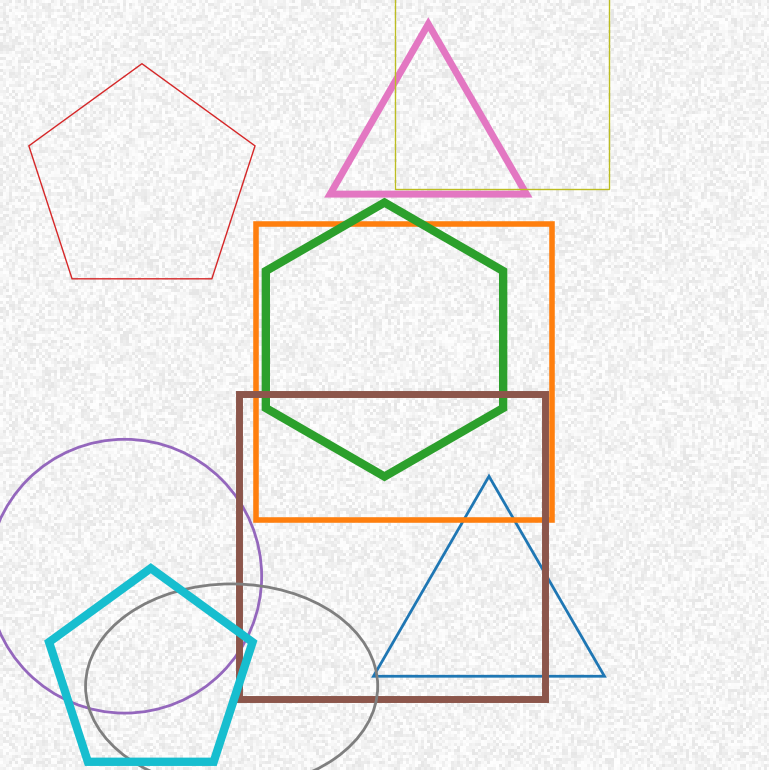[{"shape": "triangle", "thickness": 1, "radius": 0.87, "center": [0.635, 0.208]}, {"shape": "square", "thickness": 2, "radius": 0.96, "center": [0.525, 0.517]}, {"shape": "hexagon", "thickness": 3, "radius": 0.89, "center": [0.499, 0.559]}, {"shape": "pentagon", "thickness": 0.5, "radius": 0.77, "center": [0.184, 0.763]}, {"shape": "circle", "thickness": 1, "radius": 0.89, "center": [0.162, 0.252]}, {"shape": "square", "thickness": 2.5, "radius": 0.99, "center": [0.509, 0.291]}, {"shape": "triangle", "thickness": 2.5, "radius": 0.74, "center": [0.556, 0.822]}, {"shape": "oval", "thickness": 1, "radius": 0.95, "center": [0.301, 0.109]}, {"shape": "square", "thickness": 0.5, "radius": 0.69, "center": [0.652, 0.893]}, {"shape": "pentagon", "thickness": 3, "radius": 0.69, "center": [0.196, 0.123]}]